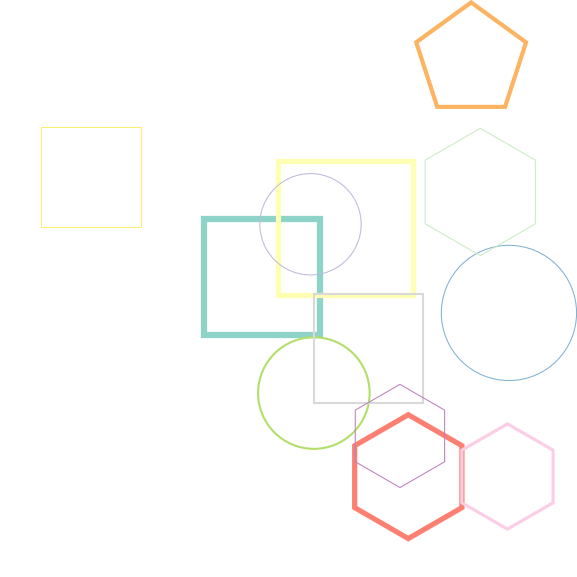[{"shape": "square", "thickness": 3, "radius": 0.51, "center": [0.454, 0.52]}, {"shape": "square", "thickness": 2.5, "radius": 0.58, "center": [0.599, 0.604]}, {"shape": "circle", "thickness": 0.5, "radius": 0.44, "center": [0.538, 0.611]}, {"shape": "hexagon", "thickness": 2.5, "radius": 0.54, "center": [0.707, 0.174]}, {"shape": "circle", "thickness": 0.5, "radius": 0.59, "center": [0.881, 0.457]}, {"shape": "pentagon", "thickness": 2, "radius": 0.5, "center": [0.816, 0.895]}, {"shape": "circle", "thickness": 1, "radius": 0.48, "center": [0.544, 0.319]}, {"shape": "hexagon", "thickness": 1.5, "radius": 0.46, "center": [0.879, 0.174]}, {"shape": "square", "thickness": 1, "radius": 0.47, "center": [0.637, 0.396]}, {"shape": "hexagon", "thickness": 0.5, "radius": 0.45, "center": [0.693, 0.244]}, {"shape": "hexagon", "thickness": 0.5, "radius": 0.55, "center": [0.832, 0.667]}, {"shape": "square", "thickness": 0.5, "radius": 0.43, "center": [0.157, 0.692]}]